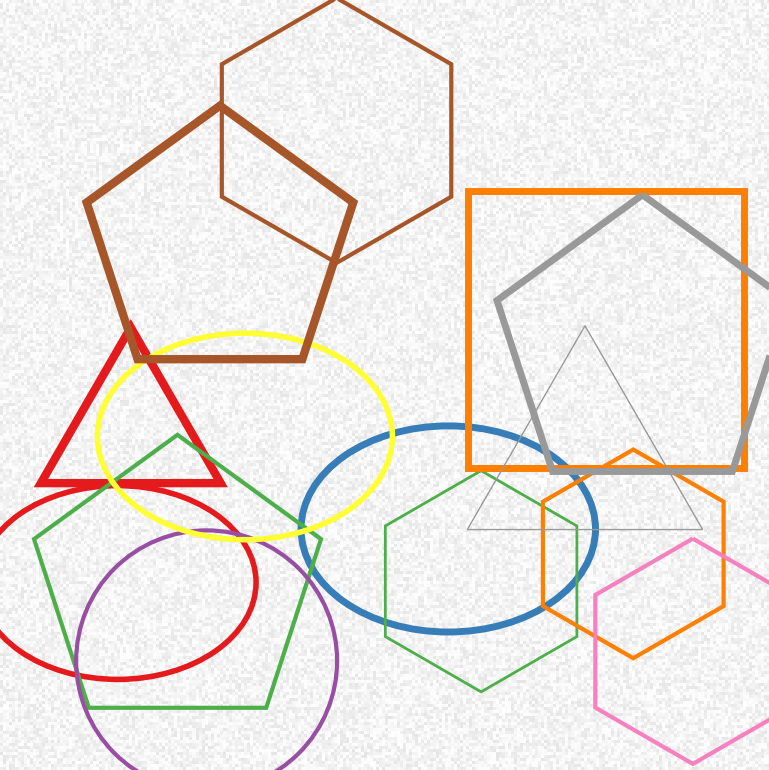[{"shape": "oval", "thickness": 2, "radius": 0.9, "center": [0.153, 0.243]}, {"shape": "triangle", "thickness": 3, "radius": 0.67, "center": [0.17, 0.44]}, {"shape": "oval", "thickness": 2.5, "radius": 0.96, "center": [0.582, 0.313]}, {"shape": "hexagon", "thickness": 1, "radius": 0.72, "center": [0.625, 0.245]}, {"shape": "pentagon", "thickness": 1.5, "radius": 0.98, "center": [0.231, 0.239]}, {"shape": "circle", "thickness": 1.5, "radius": 0.85, "center": [0.268, 0.142]}, {"shape": "hexagon", "thickness": 1.5, "radius": 0.68, "center": [0.822, 0.281]}, {"shape": "square", "thickness": 2.5, "radius": 0.9, "center": [0.787, 0.572]}, {"shape": "oval", "thickness": 2, "radius": 0.96, "center": [0.318, 0.433]}, {"shape": "pentagon", "thickness": 3, "radius": 0.91, "center": [0.286, 0.681]}, {"shape": "hexagon", "thickness": 1.5, "radius": 0.86, "center": [0.437, 0.831]}, {"shape": "hexagon", "thickness": 1.5, "radius": 0.73, "center": [0.9, 0.154]}, {"shape": "pentagon", "thickness": 2.5, "radius": 0.99, "center": [0.834, 0.548]}, {"shape": "triangle", "thickness": 0.5, "radius": 0.88, "center": [0.76, 0.4]}]